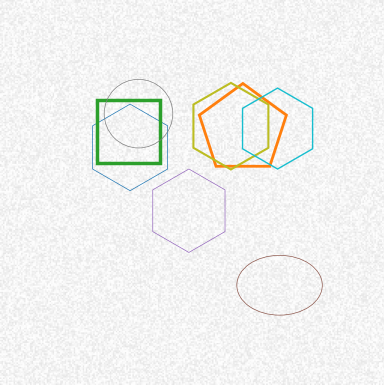[{"shape": "hexagon", "thickness": 0.5, "radius": 0.56, "center": [0.338, 0.617]}, {"shape": "pentagon", "thickness": 2, "radius": 0.59, "center": [0.631, 0.664]}, {"shape": "square", "thickness": 2.5, "radius": 0.41, "center": [0.334, 0.658]}, {"shape": "hexagon", "thickness": 0.5, "radius": 0.54, "center": [0.491, 0.453]}, {"shape": "oval", "thickness": 0.5, "radius": 0.55, "center": [0.726, 0.259]}, {"shape": "circle", "thickness": 0.5, "radius": 0.45, "center": [0.36, 0.705]}, {"shape": "hexagon", "thickness": 1.5, "radius": 0.56, "center": [0.6, 0.672]}, {"shape": "hexagon", "thickness": 1, "radius": 0.53, "center": [0.721, 0.666]}]